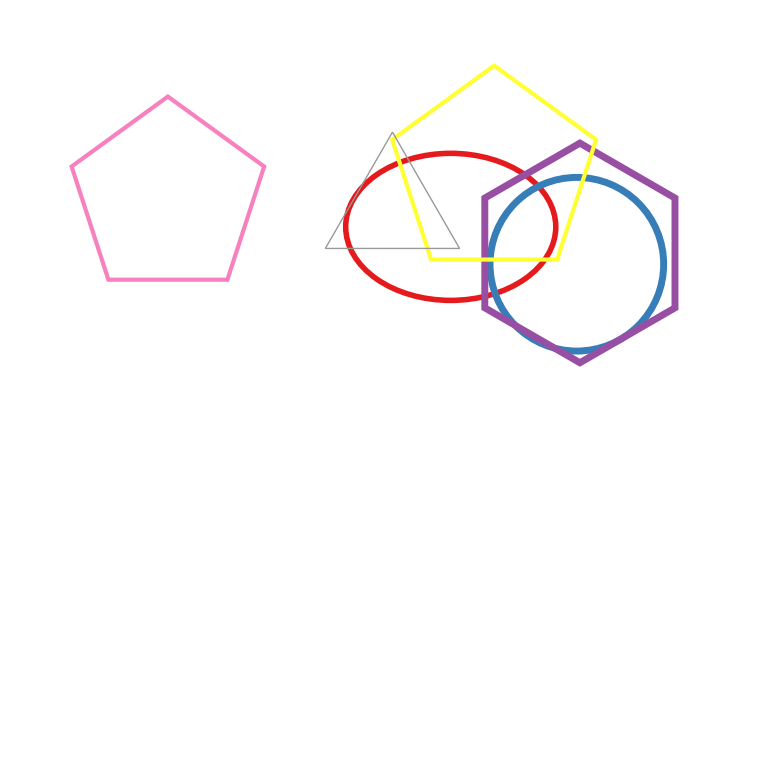[{"shape": "oval", "thickness": 2, "radius": 0.68, "center": [0.585, 0.705]}, {"shape": "circle", "thickness": 2.5, "radius": 0.56, "center": [0.749, 0.657]}, {"shape": "hexagon", "thickness": 2.5, "radius": 0.71, "center": [0.753, 0.671]}, {"shape": "pentagon", "thickness": 1.5, "radius": 0.7, "center": [0.642, 0.776]}, {"shape": "pentagon", "thickness": 1.5, "radius": 0.66, "center": [0.218, 0.743]}, {"shape": "triangle", "thickness": 0.5, "radius": 0.5, "center": [0.51, 0.728]}]